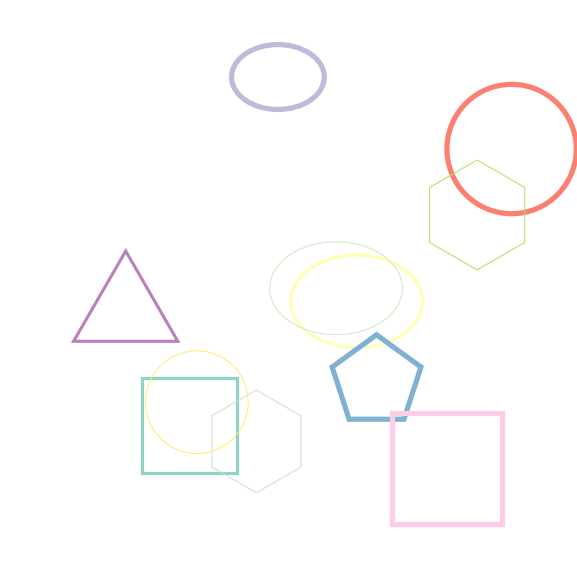[{"shape": "square", "thickness": 1.5, "radius": 0.41, "center": [0.328, 0.263]}, {"shape": "oval", "thickness": 1.5, "radius": 0.57, "center": [0.617, 0.477]}, {"shape": "oval", "thickness": 2.5, "radius": 0.4, "center": [0.481, 0.866]}, {"shape": "circle", "thickness": 2.5, "radius": 0.56, "center": [0.886, 0.741]}, {"shape": "pentagon", "thickness": 2.5, "radius": 0.4, "center": [0.652, 0.339]}, {"shape": "hexagon", "thickness": 0.5, "radius": 0.48, "center": [0.826, 0.627]}, {"shape": "square", "thickness": 2.5, "radius": 0.48, "center": [0.774, 0.188]}, {"shape": "hexagon", "thickness": 0.5, "radius": 0.44, "center": [0.444, 0.235]}, {"shape": "triangle", "thickness": 1.5, "radius": 0.52, "center": [0.218, 0.46]}, {"shape": "oval", "thickness": 0.5, "radius": 0.57, "center": [0.582, 0.5]}, {"shape": "circle", "thickness": 0.5, "radius": 0.44, "center": [0.341, 0.303]}]